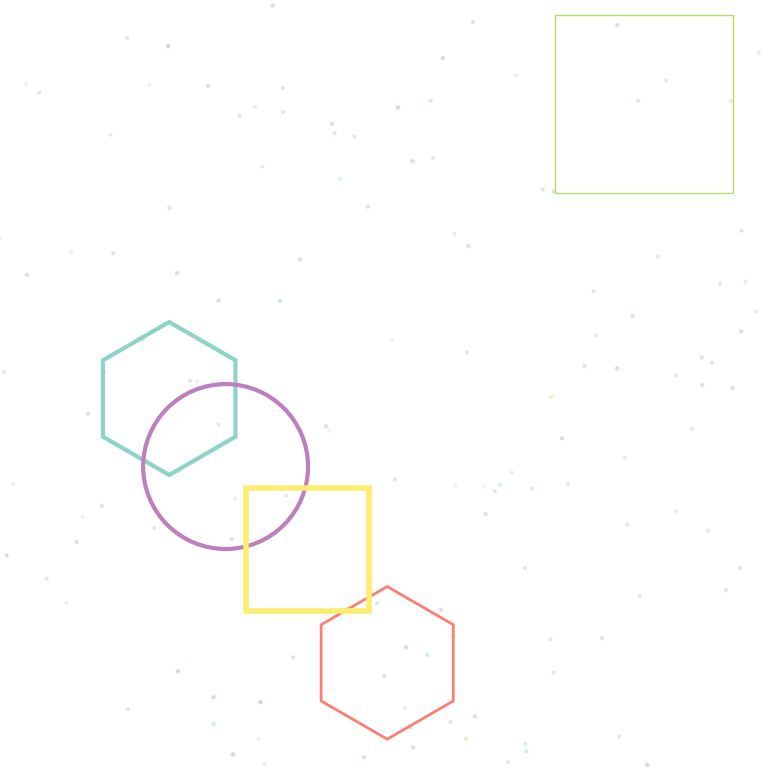[{"shape": "hexagon", "thickness": 1.5, "radius": 0.5, "center": [0.22, 0.482]}, {"shape": "hexagon", "thickness": 1, "radius": 0.5, "center": [0.503, 0.139]}, {"shape": "square", "thickness": 0.5, "radius": 0.58, "center": [0.836, 0.865]}, {"shape": "circle", "thickness": 1.5, "radius": 0.54, "center": [0.293, 0.394]}, {"shape": "square", "thickness": 2, "radius": 0.4, "center": [0.399, 0.287]}]